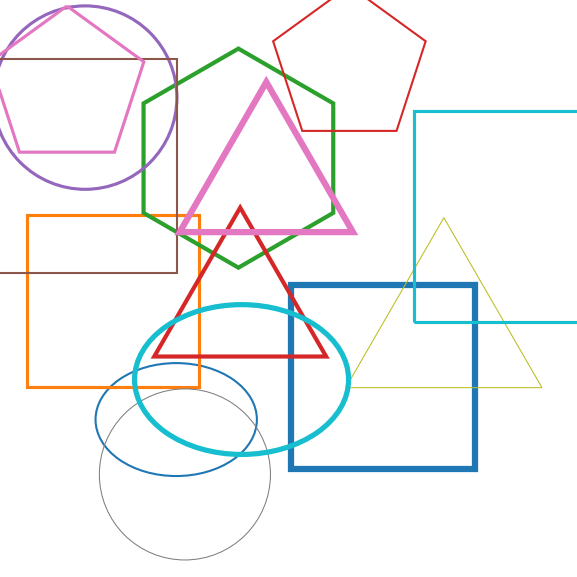[{"shape": "oval", "thickness": 1, "radius": 0.7, "center": [0.305, 0.273]}, {"shape": "square", "thickness": 3, "radius": 0.8, "center": [0.663, 0.346]}, {"shape": "square", "thickness": 1.5, "radius": 0.75, "center": [0.196, 0.478]}, {"shape": "hexagon", "thickness": 2, "radius": 0.95, "center": [0.413, 0.725]}, {"shape": "triangle", "thickness": 2, "radius": 0.86, "center": [0.416, 0.468]}, {"shape": "pentagon", "thickness": 1, "radius": 0.69, "center": [0.605, 0.885]}, {"shape": "circle", "thickness": 1.5, "radius": 0.79, "center": [0.147, 0.83]}, {"shape": "square", "thickness": 1, "radius": 0.93, "center": [0.121, 0.712]}, {"shape": "triangle", "thickness": 3, "radius": 0.87, "center": [0.461, 0.684]}, {"shape": "pentagon", "thickness": 1.5, "radius": 0.7, "center": [0.116, 0.849]}, {"shape": "circle", "thickness": 0.5, "radius": 0.74, "center": [0.32, 0.178]}, {"shape": "triangle", "thickness": 0.5, "radius": 0.98, "center": [0.769, 0.426]}, {"shape": "oval", "thickness": 2.5, "radius": 0.93, "center": [0.418, 0.342]}, {"shape": "square", "thickness": 1.5, "radius": 0.92, "center": [0.899, 0.624]}]